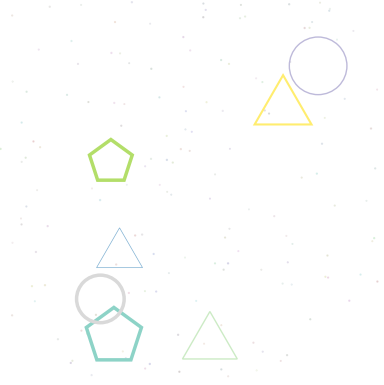[{"shape": "pentagon", "thickness": 2.5, "radius": 0.38, "center": [0.296, 0.126]}, {"shape": "circle", "thickness": 1, "radius": 0.37, "center": [0.826, 0.829]}, {"shape": "triangle", "thickness": 0.5, "radius": 0.34, "center": [0.311, 0.339]}, {"shape": "pentagon", "thickness": 2.5, "radius": 0.29, "center": [0.288, 0.579]}, {"shape": "circle", "thickness": 2.5, "radius": 0.31, "center": [0.261, 0.224]}, {"shape": "triangle", "thickness": 1, "radius": 0.41, "center": [0.545, 0.109]}, {"shape": "triangle", "thickness": 1.5, "radius": 0.43, "center": [0.735, 0.719]}]